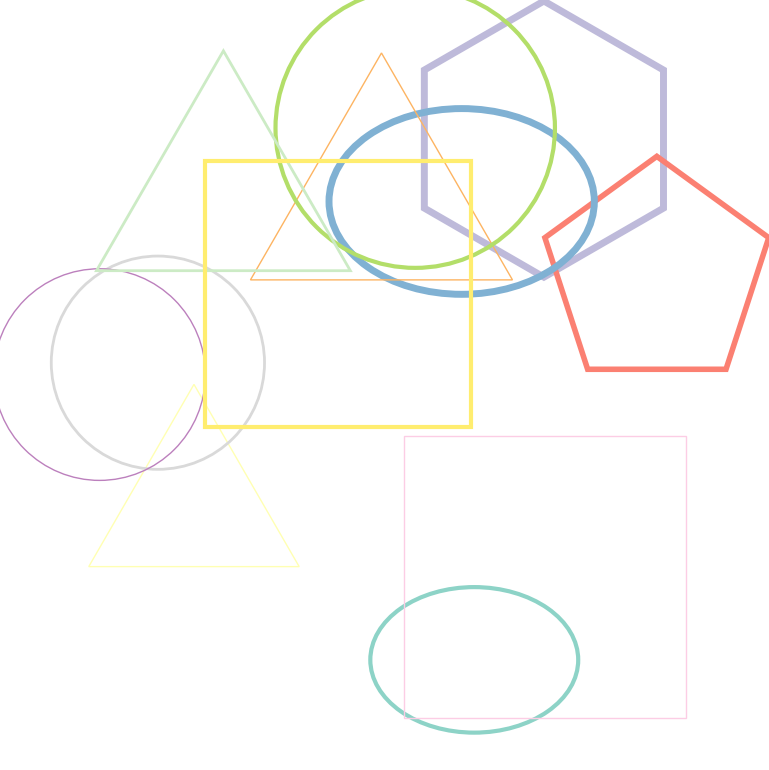[{"shape": "oval", "thickness": 1.5, "radius": 0.67, "center": [0.616, 0.143]}, {"shape": "triangle", "thickness": 0.5, "radius": 0.79, "center": [0.252, 0.343]}, {"shape": "hexagon", "thickness": 2.5, "radius": 0.9, "center": [0.706, 0.819]}, {"shape": "pentagon", "thickness": 2, "radius": 0.76, "center": [0.853, 0.644]}, {"shape": "oval", "thickness": 2.5, "radius": 0.86, "center": [0.6, 0.738]}, {"shape": "triangle", "thickness": 0.5, "radius": 0.98, "center": [0.495, 0.735]}, {"shape": "circle", "thickness": 1.5, "radius": 0.91, "center": [0.539, 0.834]}, {"shape": "square", "thickness": 0.5, "radius": 0.92, "center": [0.708, 0.251]}, {"shape": "circle", "thickness": 1, "radius": 0.69, "center": [0.205, 0.529]}, {"shape": "circle", "thickness": 0.5, "radius": 0.69, "center": [0.129, 0.514]}, {"shape": "triangle", "thickness": 1, "radius": 0.95, "center": [0.29, 0.744]}, {"shape": "square", "thickness": 1.5, "radius": 0.86, "center": [0.439, 0.618]}]